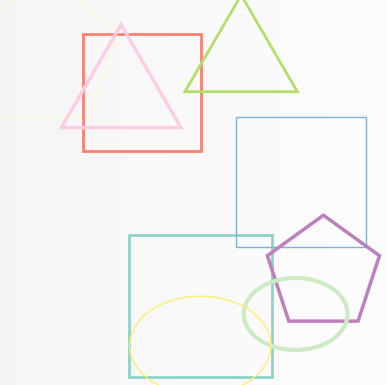[{"shape": "square", "thickness": 2, "radius": 0.93, "center": [0.517, 0.205]}, {"shape": "pentagon", "thickness": 0.5, "radius": 1.0, "center": [0.115, 0.86]}, {"shape": "square", "thickness": 2, "radius": 0.76, "center": [0.366, 0.76]}, {"shape": "square", "thickness": 1, "radius": 0.84, "center": [0.777, 0.527]}, {"shape": "triangle", "thickness": 2, "radius": 0.84, "center": [0.622, 0.846]}, {"shape": "triangle", "thickness": 2.5, "radius": 0.89, "center": [0.313, 0.758]}, {"shape": "pentagon", "thickness": 2.5, "radius": 0.76, "center": [0.835, 0.289]}, {"shape": "oval", "thickness": 3, "radius": 0.67, "center": [0.763, 0.184]}, {"shape": "oval", "thickness": 1, "radius": 0.91, "center": [0.517, 0.103]}]